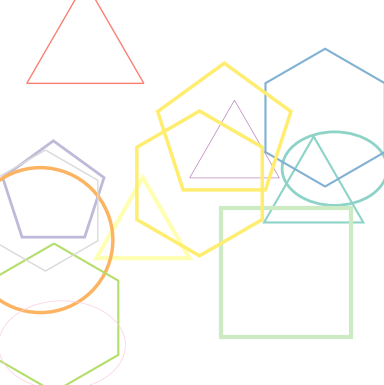[{"shape": "triangle", "thickness": 1.5, "radius": 0.74, "center": [0.815, 0.497]}, {"shape": "oval", "thickness": 2, "radius": 0.68, "center": [0.869, 0.562]}, {"shape": "triangle", "thickness": 3, "radius": 0.7, "center": [0.371, 0.399]}, {"shape": "pentagon", "thickness": 2, "radius": 0.69, "center": [0.139, 0.496]}, {"shape": "triangle", "thickness": 1, "radius": 0.88, "center": [0.222, 0.871]}, {"shape": "hexagon", "thickness": 1.5, "radius": 0.89, "center": [0.844, 0.694]}, {"shape": "circle", "thickness": 2.5, "radius": 0.94, "center": [0.105, 0.376]}, {"shape": "hexagon", "thickness": 1.5, "radius": 0.96, "center": [0.14, 0.175]}, {"shape": "oval", "thickness": 0.5, "radius": 0.82, "center": [0.161, 0.103]}, {"shape": "hexagon", "thickness": 1, "radius": 0.79, "center": [0.118, 0.453]}, {"shape": "triangle", "thickness": 0.5, "radius": 0.67, "center": [0.609, 0.605]}, {"shape": "square", "thickness": 3, "radius": 0.84, "center": [0.743, 0.292]}, {"shape": "hexagon", "thickness": 2.5, "radius": 0.94, "center": [0.518, 0.524]}, {"shape": "pentagon", "thickness": 2.5, "radius": 0.91, "center": [0.583, 0.654]}]